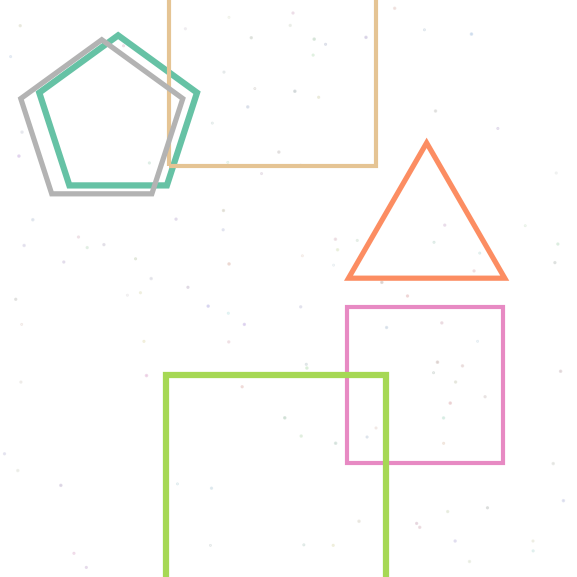[{"shape": "pentagon", "thickness": 3, "radius": 0.72, "center": [0.205, 0.794]}, {"shape": "triangle", "thickness": 2.5, "radius": 0.78, "center": [0.739, 0.596]}, {"shape": "square", "thickness": 2, "radius": 0.67, "center": [0.736, 0.333]}, {"shape": "square", "thickness": 3, "radius": 0.95, "center": [0.478, 0.16]}, {"shape": "square", "thickness": 2, "radius": 0.9, "center": [0.473, 0.891]}, {"shape": "pentagon", "thickness": 2.5, "radius": 0.74, "center": [0.176, 0.783]}]